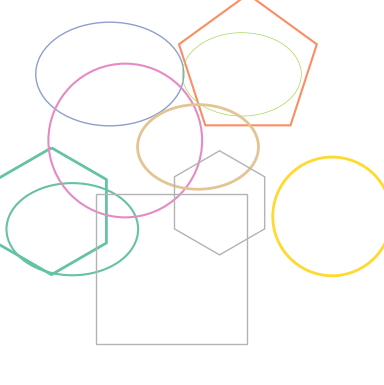[{"shape": "hexagon", "thickness": 2, "radius": 0.82, "center": [0.134, 0.451]}, {"shape": "oval", "thickness": 1.5, "radius": 0.85, "center": [0.188, 0.405]}, {"shape": "pentagon", "thickness": 1.5, "radius": 0.94, "center": [0.644, 0.827]}, {"shape": "oval", "thickness": 1, "radius": 0.96, "center": [0.285, 0.808]}, {"shape": "circle", "thickness": 1.5, "radius": 1.0, "center": [0.325, 0.635]}, {"shape": "oval", "thickness": 0.5, "radius": 0.77, "center": [0.628, 0.807]}, {"shape": "circle", "thickness": 2, "radius": 0.77, "center": [0.863, 0.438]}, {"shape": "oval", "thickness": 2, "radius": 0.79, "center": [0.514, 0.618]}, {"shape": "hexagon", "thickness": 1, "radius": 0.68, "center": [0.57, 0.473]}, {"shape": "square", "thickness": 1, "radius": 0.98, "center": [0.446, 0.301]}]